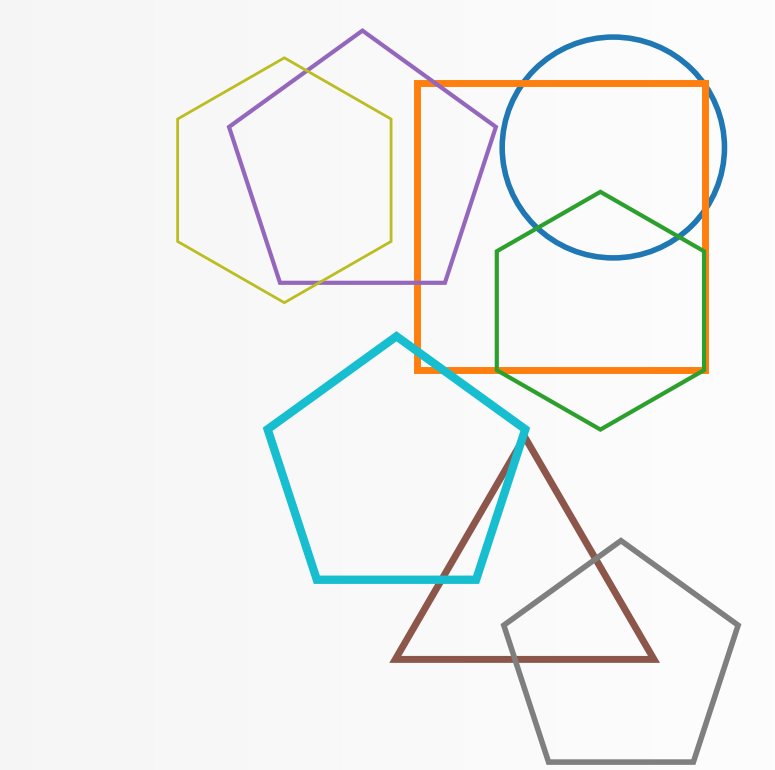[{"shape": "circle", "thickness": 2, "radius": 0.72, "center": [0.791, 0.808]}, {"shape": "square", "thickness": 2.5, "radius": 0.93, "center": [0.724, 0.706]}, {"shape": "hexagon", "thickness": 1.5, "radius": 0.77, "center": [0.775, 0.596]}, {"shape": "pentagon", "thickness": 1.5, "radius": 0.91, "center": [0.468, 0.779]}, {"shape": "triangle", "thickness": 2.5, "radius": 0.96, "center": [0.677, 0.24]}, {"shape": "pentagon", "thickness": 2, "radius": 0.79, "center": [0.801, 0.139]}, {"shape": "hexagon", "thickness": 1, "radius": 0.79, "center": [0.367, 0.766]}, {"shape": "pentagon", "thickness": 3, "radius": 0.87, "center": [0.512, 0.388]}]